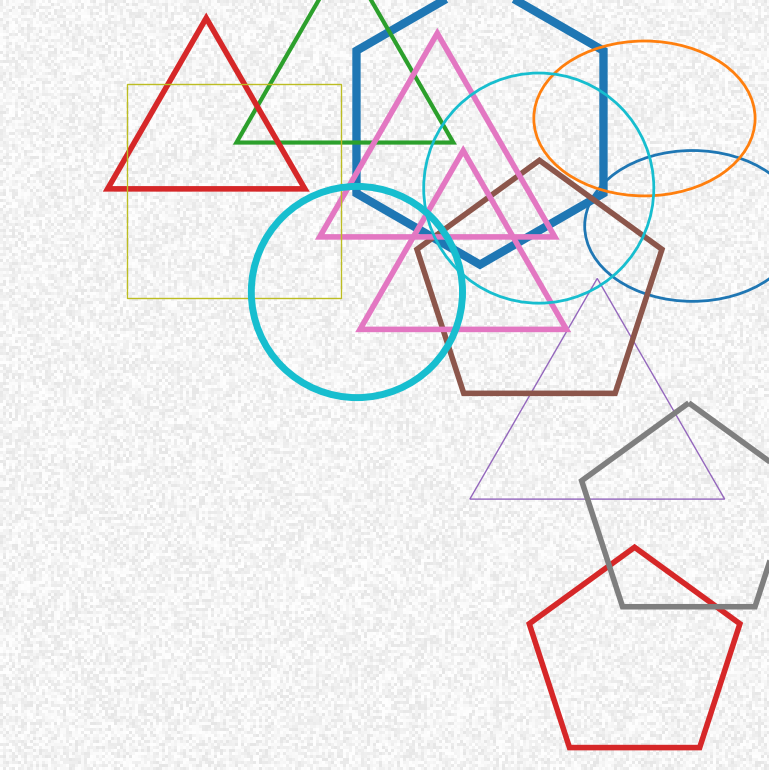[{"shape": "oval", "thickness": 1, "radius": 0.7, "center": [0.899, 0.707]}, {"shape": "hexagon", "thickness": 3, "radius": 0.93, "center": [0.623, 0.842]}, {"shape": "oval", "thickness": 1, "radius": 0.72, "center": [0.837, 0.846]}, {"shape": "triangle", "thickness": 1.5, "radius": 0.81, "center": [0.448, 0.896]}, {"shape": "pentagon", "thickness": 2, "radius": 0.72, "center": [0.824, 0.145]}, {"shape": "triangle", "thickness": 2, "radius": 0.74, "center": [0.268, 0.829]}, {"shape": "triangle", "thickness": 0.5, "radius": 0.96, "center": [0.776, 0.447]}, {"shape": "pentagon", "thickness": 2, "radius": 0.84, "center": [0.701, 0.624]}, {"shape": "triangle", "thickness": 2, "radius": 0.77, "center": [0.602, 0.65]}, {"shape": "triangle", "thickness": 2, "radius": 0.88, "center": [0.568, 0.78]}, {"shape": "pentagon", "thickness": 2, "radius": 0.73, "center": [0.895, 0.33]}, {"shape": "square", "thickness": 0.5, "radius": 0.7, "center": [0.304, 0.752]}, {"shape": "circle", "thickness": 1, "radius": 0.75, "center": [0.7, 0.756]}, {"shape": "circle", "thickness": 2.5, "radius": 0.69, "center": [0.464, 0.621]}]